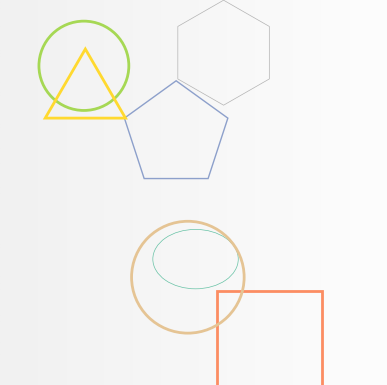[{"shape": "oval", "thickness": 0.5, "radius": 0.55, "center": [0.505, 0.327]}, {"shape": "square", "thickness": 2, "radius": 0.68, "center": [0.696, 0.109]}, {"shape": "pentagon", "thickness": 1, "radius": 0.7, "center": [0.455, 0.65]}, {"shape": "circle", "thickness": 2, "radius": 0.58, "center": [0.216, 0.829]}, {"shape": "triangle", "thickness": 2, "radius": 0.6, "center": [0.22, 0.753]}, {"shape": "circle", "thickness": 2, "radius": 0.73, "center": [0.485, 0.28]}, {"shape": "hexagon", "thickness": 0.5, "radius": 0.68, "center": [0.577, 0.863]}]